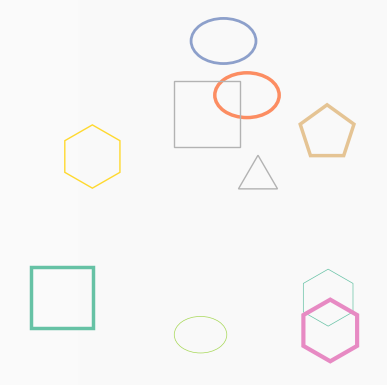[{"shape": "square", "thickness": 2.5, "radius": 0.4, "center": [0.16, 0.227]}, {"shape": "hexagon", "thickness": 0.5, "radius": 0.37, "center": [0.847, 0.227]}, {"shape": "oval", "thickness": 2.5, "radius": 0.42, "center": [0.637, 0.753]}, {"shape": "oval", "thickness": 2, "radius": 0.42, "center": [0.577, 0.894]}, {"shape": "hexagon", "thickness": 3, "radius": 0.4, "center": [0.852, 0.142]}, {"shape": "oval", "thickness": 0.5, "radius": 0.34, "center": [0.517, 0.131]}, {"shape": "hexagon", "thickness": 1, "radius": 0.41, "center": [0.238, 0.593]}, {"shape": "pentagon", "thickness": 2.5, "radius": 0.36, "center": [0.844, 0.655]}, {"shape": "triangle", "thickness": 1, "radius": 0.29, "center": [0.666, 0.539]}, {"shape": "square", "thickness": 1, "radius": 0.43, "center": [0.534, 0.703]}]